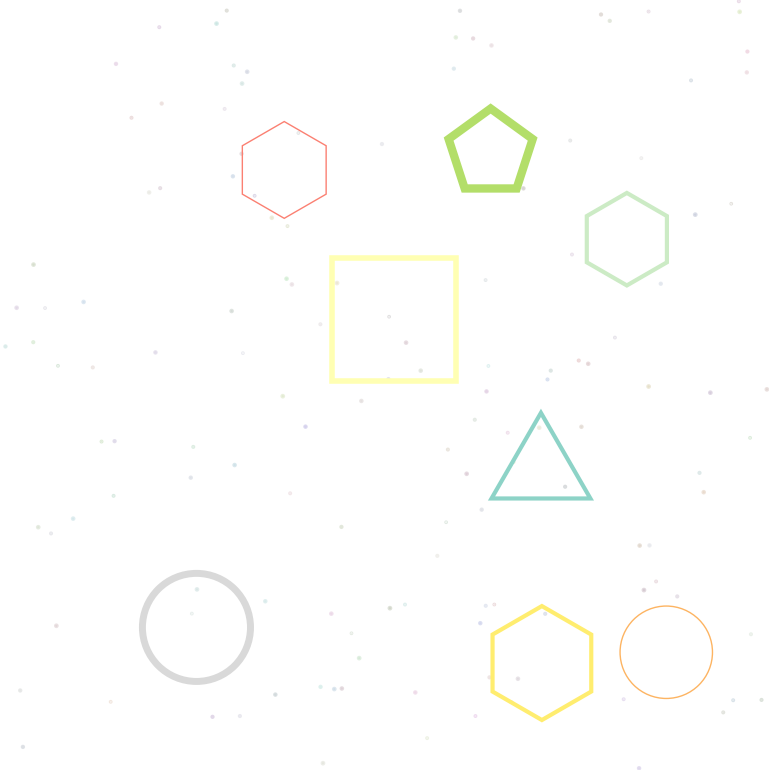[{"shape": "triangle", "thickness": 1.5, "radius": 0.37, "center": [0.703, 0.39]}, {"shape": "square", "thickness": 2, "radius": 0.4, "center": [0.512, 0.585]}, {"shape": "hexagon", "thickness": 0.5, "radius": 0.31, "center": [0.369, 0.779]}, {"shape": "circle", "thickness": 0.5, "radius": 0.3, "center": [0.865, 0.153]}, {"shape": "pentagon", "thickness": 3, "radius": 0.29, "center": [0.637, 0.802]}, {"shape": "circle", "thickness": 2.5, "radius": 0.35, "center": [0.255, 0.185]}, {"shape": "hexagon", "thickness": 1.5, "radius": 0.3, "center": [0.814, 0.689]}, {"shape": "hexagon", "thickness": 1.5, "radius": 0.37, "center": [0.704, 0.139]}]